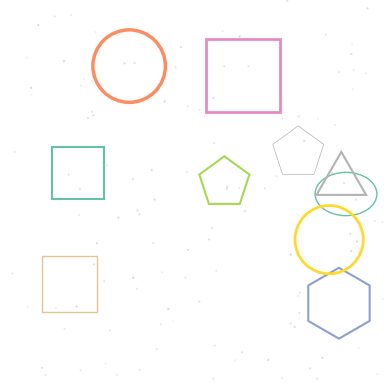[{"shape": "oval", "thickness": 1, "radius": 0.4, "center": [0.899, 0.496]}, {"shape": "square", "thickness": 1.5, "radius": 0.34, "center": [0.203, 0.551]}, {"shape": "circle", "thickness": 2.5, "radius": 0.47, "center": [0.335, 0.828]}, {"shape": "hexagon", "thickness": 1.5, "radius": 0.46, "center": [0.88, 0.212]}, {"shape": "square", "thickness": 2, "radius": 0.48, "center": [0.632, 0.804]}, {"shape": "pentagon", "thickness": 1.5, "radius": 0.34, "center": [0.583, 0.526]}, {"shape": "circle", "thickness": 2, "radius": 0.44, "center": [0.855, 0.378]}, {"shape": "square", "thickness": 1, "radius": 0.36, "center": [0.18, 0.263]}, {"shape": "triangle", "thickness": 1.5, "radius": 0.37, "center": [0.887, 0.531]}, {"shape": "pentagon", "thickness": 0.5, "radius": 0.35, "center": [0.775, 0.604]}]